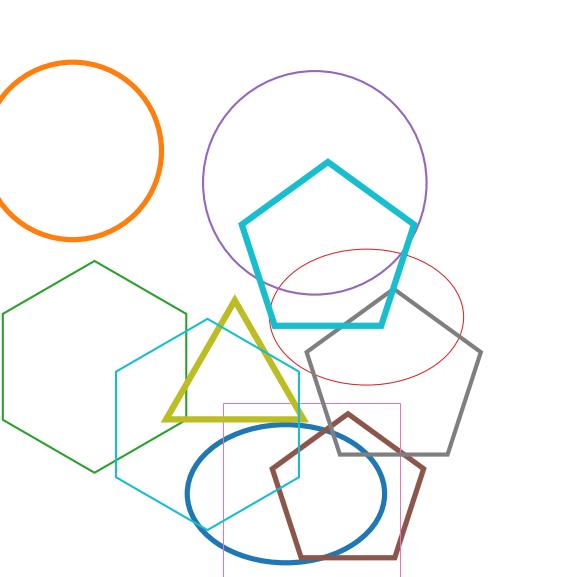[{"shape": "oval", "thickness": 2.5, "radius": 0.85, "center": [0.495, 0.144]}, {"shape": "circle", "thickness": 2.5, "radius": 0.77, "center": [0.126, 0.738]}, {"shape": "hexagon", "thickness": 1, "radius": 0.92, "center": [0.164, 0.364]}, {"shape": "oval", "thickness": 0.5, "radius": 0.84, "center": [0.635, 0.45]}, {"shape": "circle", "thickness": 1, "radius": 0.97, "center": [0.545, 0.683]}, {"shape": "pentagon", "thickness": 2.5, "radius": 0.69, "center": [0.603, 0.145]}, {"shape": "square", "thickness": 0.5, "radius": 0.76, "center": [0.539, 0.148]}, {"shape": "pentagon", "thickness": 2, "radius": 0.79, "center": [0.682, 0.34]}, {"shape": "triangle", "thickness": 3, "radius": 0.69, "center": [0.407, 0.342]}, {"shape": "hexagon", "thickness": 1, "radius": 0.91, "center": [0.359, 0.264]}, {"shape": "pentagon", "thickness": 3, "radius": 0.78, "center": [0.568, 0.562]}]